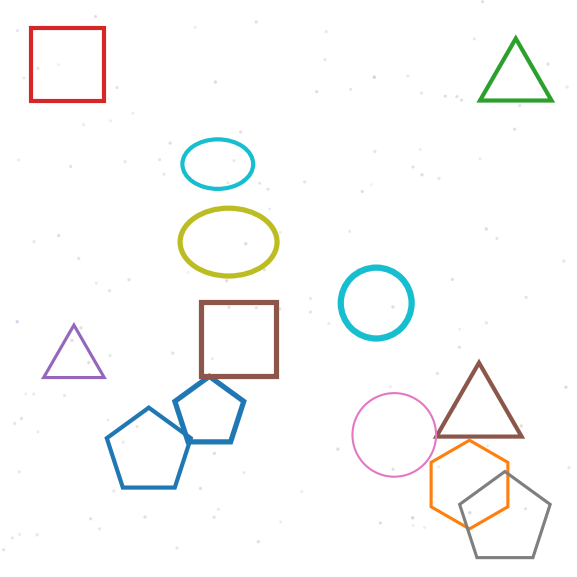[{"shape": "pentagon", "thickness": 2, "radius": 0.38, "center": [0.258, 0.217]}, {"shape": "pentagon", "thickness": 2.5, "radius": 0.31, "center": [0.362, 0.285]}, {"shape": "hexagon", "thickness": 1.5, "radius": 0.38, "center": [0.813, 0.16]}, {"shape": "triangle", "thickness": 2, "radius": 0.36, "center": [0.893, 0.861]}, {"shape": "square", "thickness": 2, "radius": 0.32, "center": [0.117, 0.888]}, {"shape": "triangle", "thickness": 1.5, "radius": 0.3, "center": [0.128, 0.376]}, {"shape": "square", "thickness": 2.5, "radius": 0.32, "center": [0.413, 0.412]}, {"shape": "triangle", "thickness": 2, "radius": 0.43, "center": [0.829, 0.286]}, {"shape": "circle", "thickness": 1, "radius": 0.36, "center": [0.683, 0.246]}, {"shape": "pentagon", "thickness": 1.5, "radius": 0.41, "center": [0.874, 0.1]}, {"shape": "oval", "thickness": 2.5, "radius": 0.42, "center": [0.396, 0.58]}, {"shape": "circle", "thickness": 3, "radius": 0.31, "center": [0.651, 0.474]}, {"shape": "oval", "thickness": 2, "radius": 0.31, "center": [0.377, 0.715]}]